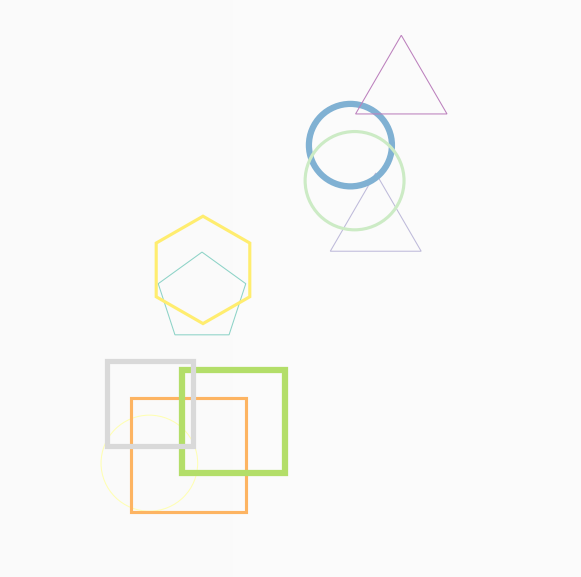[{"shape": "pentagon", "thickness": 0.5, "radius": 0.4, "center": [0.348, 0.483]}, {"shape": "circle", "thickness": 0.5, "radius": 0.42, "center": [0.257, 0.197]}, {"shape": "triangle", "thickness": 0.5, "radius": 0.45, "center": [0.646, 0.609]}, {"shape": "circle", "thickness": 3, "radius": 0.36, "center": [0.603, 0.748]}, {"shape": "square", "thickness": 1.5, "radius": 0.5, "center": [0.325, 0.212]}, {"shape": "square", "thickness": 3, "radius": 0.44, "center": [0.402, 0.269]}, {"shape": "square", "thickness": 2.5, "radius": 0.37, "center": [0.258, 0.301]}, {"shape": "triangle", "thickness": 0.5, "radius": 0.45, "center": [0.69, 0.847]}, {"shape": "circle", "thickness": 1.5, "radius": 0.43, "center": [0.61, 0.686]}, {"shape": "hexagon", "thickness": 1.5, "radius": 0.46, "center": [0.349, 0.532]}]